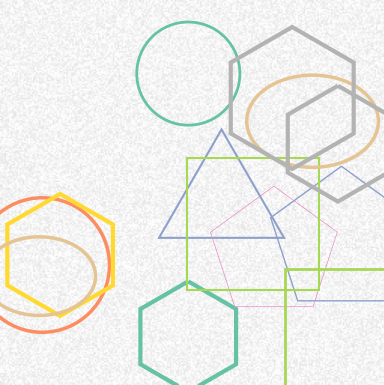[{"shape": "hexagon", "thickness": 3, "radius": 0.72, "center": [0.489, 0.126]}, {"shape": "circle", "thickness": 2, "radius": 0.67, "center": [0.489, 0.809]}, {"shape": "circle", "thickness": 2.5, "radius": 0.87, "center": [0.11, 0.312]}, {"shape": "pentagon", "thickness": 1, "radius": 0.97, "center": [0.887, 0.375]}, {"shape": "triangle", "thickness": 1.5, "radius": 0.94, "center": [0.575, 0.476]}, {"shape": "pentagon", "thickness": 0.5, "radius": 0.87, "center": [0.711, 0.343]}, {"shape": "square", "thickness": 1.5, "radius": 0.86, "center": [0.657, 0.418]}, {"shape": "square", "thickness": 2, "radius": 0.77, "center": [0.894, 0.148]}, {"shape": "hexagon", "thickness": 3, "radius": 0.79, "center": [0.156, 0.338]}, {"shape": "oval", "thickness": 2.5, "radius": 0.73, "center": [0.102, 0.283]}, {"shape": "oval", "thickness": 2.5, "radius": 0.86, "center": [0.812, 0.685]}, {"shape": "hexagon", "thickness": 3, "radius": 0.75, "center": [0.878, 0.627]}, {"shape": "hexagon", "thickness": 3, "radius": 0.92, "center": [0.759, 0.745]}]